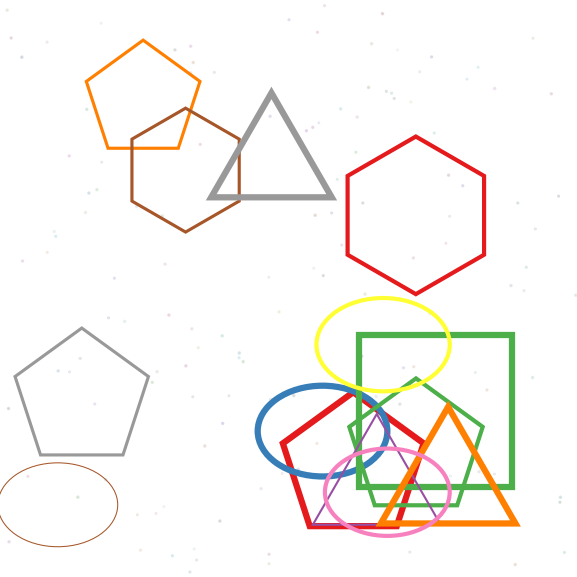[{"shape": "hexagon", "thickness": 2, "radius": 0.68, "center": [0.72, 0.626]}, {"shape": "pentagon", "thickness": 3, "radius": 0.64, "center": [0.612, 0.192]}, {"shape": "oval", "thickness": 3, "radius": 0.56, "center": [0.558, 0.253]}, {"shape": "square", "thickness": 3, "radius": 0.66, "center": [0.754, 0.287]}, {"shape": "pentagon", "thickness": 2, "radius": 0.61, "center": [0.72, 0.222]}, {"shape": "triangle", "thickness": 1, "radius": 0.64, "center": [0.652, 0.154]}, {"shape": "pentagon", "thickness": 1.5, "radius": 0.52, "center": [0.248, 0.826]}, {"shape": "triangle", "thickness": 3, "radius": 0.67, "center": [0.776, 0.16]}, {"shape": "oval", "thickness": 2, "radius": 0.58, "center": [0.663, 0.402]}, {"shape": "oval", "thickness": 0.5, "radius": 0.52, "center": [0.1, 0.125]}, {"shape": "hexagon", "thickness": 1.5, "radius": 0.54, "center": [0.321, 0.705]}, {"shape": "oval", "thickness": 2, "radius": 0.54, "center": [0.671, 0.147]}, {"shape": "pentagon", "thickness": 1.5, "radius": 0.61, "center": [0.142, 0.31]}, {"shape": "triangle", "thickness": 3, "radius": 0.6, "center": [0.47, 0.718]}]